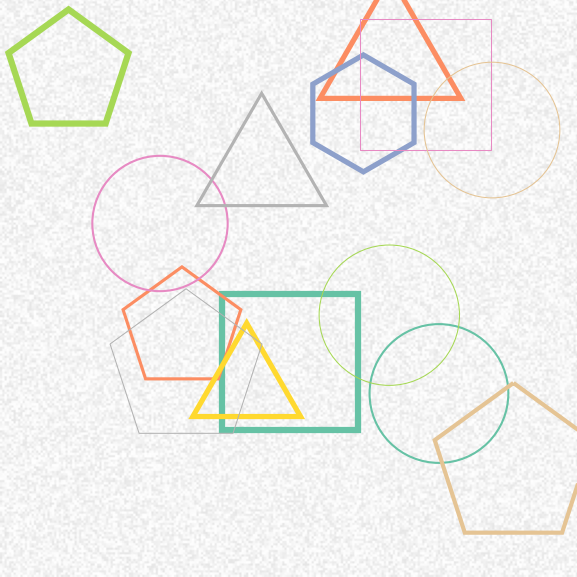[{"shape": "circle", "thickness": 1, "radius": 0.6, "center": [0.76, 0.318]}, {"shape": "square", "thickness": 3, "radius": 0.59, "center": [0.502, 0.373]}, {"shape": "pentagon", "thickness": 1.5, "radius": 0.54, "center": [0.315, 0.43]}, {"shape": "triangle", "thickness": 2.5, "radius": 0.7, "center": [0.676, 0.899]}, {"shape": "hexagon", "thickness": 2.5, "radius": 0.51, "center": [0.629, 0.803]}, {"shape": "circle", "thickness": 1, "radius": 0.59, "center": [0.277, 0.612]}, {"shape": "square", "thickness": 0.5, "radius": 0.57, "center": [0.737, 0.852]}, {"shape": "pentagon", "thickness": 3, "radius": 0.55, "center": [0.119, 0.874]}, {"shape": "circle", "thickness": 0.5, "radius": 0.61, "center": [0.674, 0.453]}, {"shape": "triangle", "thickness": 2.5, "radius": 0.54, "center": [0.427, 0.332]}, {"shape": "pentagon", "thickness": 2, "radius": 0.72, "center": [0.889, 0.193]}, {"shape": "circle", "thickness": 0.5, "radius": 0.59, "center": [0.852, 0.774]}, {"shape": "pentagon", "thickness": 0.5, "radius": 0.69, "center": [0.322, 0.361]}, {"shape": "triangle", "thickness": 1.5, "radius": 0.65, "center": [0.453, 0.708]}]